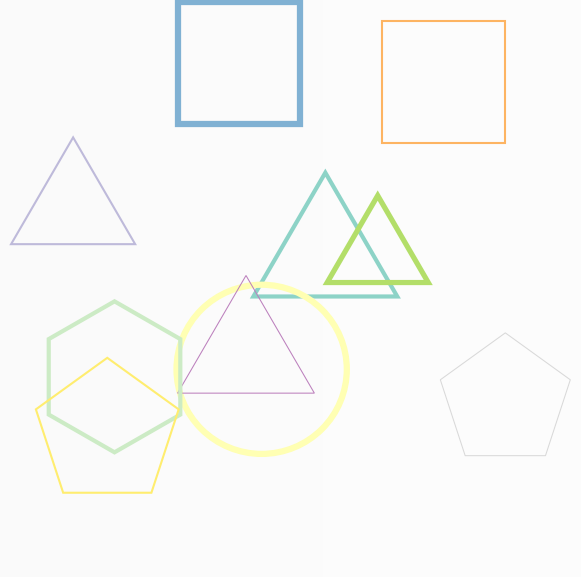[{"shape": "triangle", "thickness": 2, "radius": 0.71, "center": [0.56, 0.557]}, {"shape": "circle", "thickness": 3, "radius": 0.73, "center": [0.45, 0.36]}, {"shape": "triangle", "thickness": 1, "radius": 0.62, "center": [0.126, 0.638]}, {"shape": "square", "thickness": 3, "radius": 0.53, "center": [0.411, 0.89]}, {"shape": "square", "thickness": 1, "radius": 0.53, "center": [0.762, 0.857]}, {"shape": "triangle", "thickness": 2.5, "radius": 0.5, "center": [0.65, 0.56]}, {"shape": "pentagon", "thickness": 0.5, "radius": 0.59, "center": [0.869, 0.305]}, {"shape": "triangle", "thickness": 0.5, "radius": 0.68, "center": [0.423, 0.386]}, {"shape": "hexagon", "thickness": 2, "radius": 0.65, "center": [0.197, 0.347]}, {"shape": "pentagon", "thickness": 1, "radius": 0.65, "center": [0.185, 0.25]}]